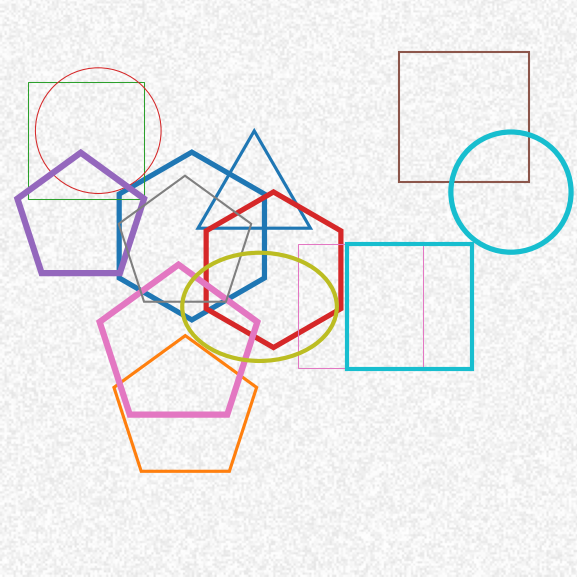[{"shape": "triangle", "thickness": 1.5, "radius": 0.56, "center": [0.44, 0.66]}, {"shape": "hexagon", "thickness": 2.5, "radius": 0.73, "center": [0.332, 0.59]}, {"shape": "pentagon", "thickness": 1.5, "radius": 0.65, "center": [0.321, 0.288]}, {"shape": "square", "thickness": 0.5, "radius": 0.5, "center": [0.149, 0.756]}, {"shape": "hexagon", "thickness": 2.5, "radius": 0.67, "center": [0.474, 0.532]}, {"shape": "circle", "thickness": 0.5, "radius": 0.54, "center": [0.17, 0.773]}, {"shape": "pentagon", "thickness": 3, "radius": 0.58, "center": [0.14, 0.619]}, {"shape": "square", "thickness": 1, "radius": 0.56, "center": [0.804, 0.797]}, {"shape": "square", "thickness": 0.5, "radius": 0.54, "center": [0.624, 0.47]}, {"shape": "pentagon", "thickness": 3, "radius": 0.72, "center": [0.309, 0.397]}, {"shape": "pentagon", "thickness": 1, "radius": 0.6, "center": [0.32, 0.574]}, {"shape": "oval", "thickness": 2, "radius": 0.67, "center": [0.449, 0.468]}, {"shape": "square", "thickness": 2, "radius": 0.54, "center": [0.709, 0.468]}, {"shape": "circle", "thickness": 2.5, "radius": 0.52, "center": [0.885, 0.666]}]